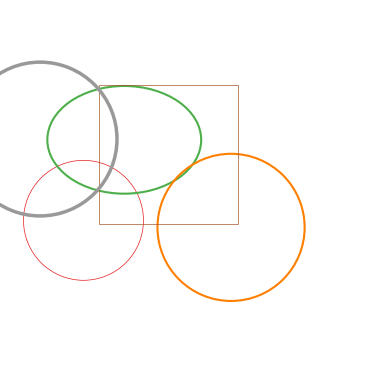[{"shape": "circle", "thickness": 0.5, "radius": 0.78, "center": [0.217, 0.428]}, {"shape": "oval", "thickness": 1.5, "radius": 1.0, "center": [0.323, 0.637]}, {"shape": "circle", "thickness": 1.5, "radius": 0.96, "center": [0.6, 0.409]}, {"shape": "square", "thickness": 0.5, "radius": 0.9, "center": [0.437, 0.6]}, {"shape": "circle", "thickness": 2.5, "radius": 1.0, "center": [0.104, 0.639]}]